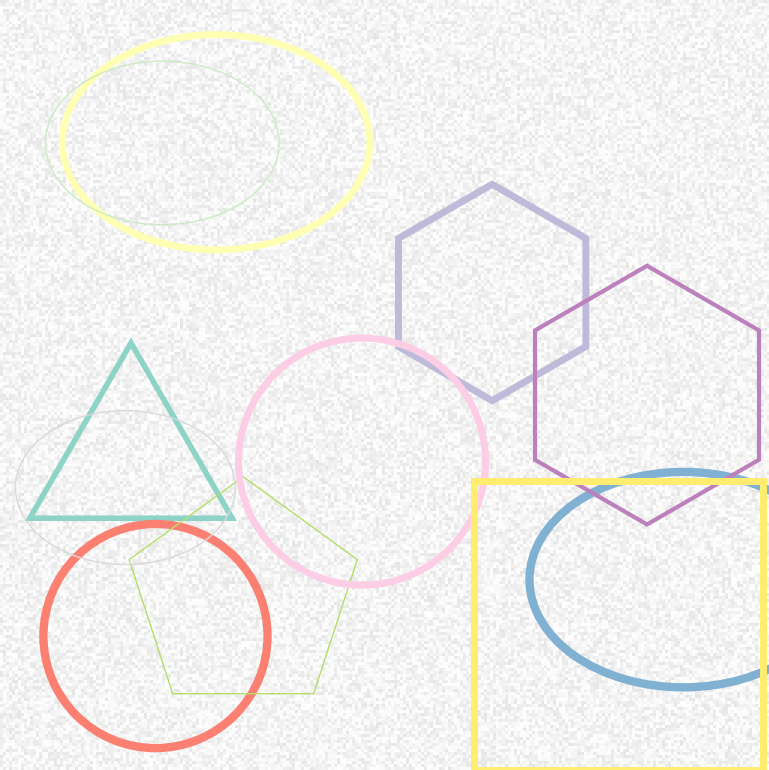[{"shape": "triangle", "thickness": 2, "radius": 0.76, "center": [0.17, 0.403]}, {"shape": "oval", "thickness": 2.5, "radius": 1.0, "center": [0.281, 0.815]}, {"shape": "hexagon", "thickness": 2.5, "radius": 0.7, "center": [0.639, 0.62]}, {"shape": "circle", "thickness": 3, "radius": 0.73, "center": [0.202, 0.174]}, {"shape": "oval", "thickness": 3, "radius": 1.0, "center": [0.888, 0.247]}, {"shape": "pentagon", "thickness": 0.5, "radius": 0.78, "center": [0.316, 0.225]}, {"shape": "circle", "thickness": 2.5, "radius": 0.8, "center": [0.47, 0.401]}, {"shape": "oval", "thickness": 0.5, "radius": 0.71, "center": [0.163, 0.367]}, {"shape": "hexagon", "thickness": 1.5, "radius": 0.84, "center": [0.84, 0.487]}, {"shape": "oval", "thickness": 0.5, "radius": 0.76, "center": [0.211, 0.814]}, {"shape": "square", "thickness": 2.5, "radius": 0.94, "center": [0.803, 0.187]}]